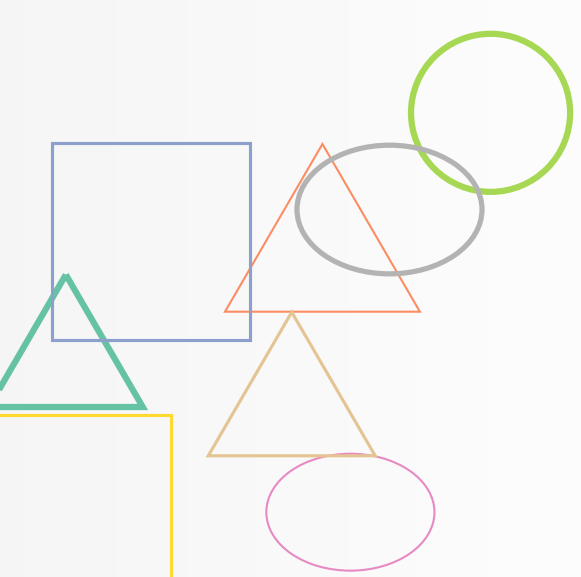[{"shape": "triangle", "thickness": 3, "radius": 0.76, "center": [0.113, 0.371]}, {"shape": "triangle", "thickness": 1, "radius": 0.97, "center": [0.555, 0.556]}, {"shape": "square", "thickness": 1.5, "radius": 0.85, "center": [0.26, 0.581]}, {"shape": "oval", "thickness": 1, "radius": 0.72, "center": [0.603, 0.112]}, {"shape": "circle", "thickness": 3, "radius": 0.68, "center": [0.844, 0.804]}, {"shape": "square", "thickness": 1.5, "radius": 0.83, "center": [0.128, 0.115]}, {"shape": "triangle", "thickness": 1.5, "radius": 0.83, "center": [0.502, 0.293]}, {"shape": "oval", "thickness": 2.5, "radius": 0.8, "center": [0.67, 0.636]}]